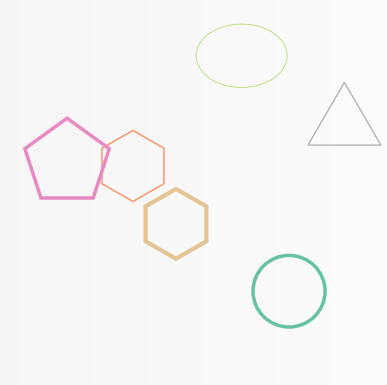[{"shape": "circle", "thickness": 2.5, "radius": 0.46, "center": [0.746, 0.244]}, {"shape": "hexagon", "thickness": 1, "radius": 0.46, "center": [0.343, 0.569]}, {"shape": "pentagon", "thickness": 2.5, "radius": 0.57, "center": [0.173, 0.578]}, {"shape": "oval", "thickness": 0.5, "radius": 0.59, "center": [0.624, 0.855]}, {"shape": "hexagon", "thickness": 3, "radius": 0.45, "center": [0.454, 0.419]}, {"shape": "triangle", "thickness": 1, "radius": 0.54, "center": [0.889, 0.677]}]